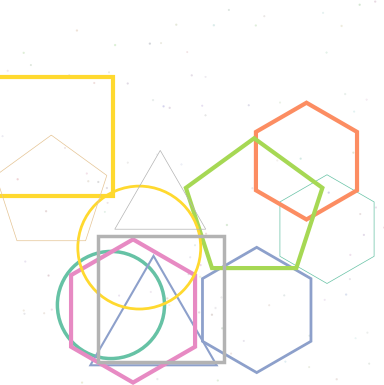[{"shape": "hexagon", "thickness": 0.5, "radius": 0.71, "center": [0.849, 0.405]}, {"shape": "circle", "thickness": 2.5, "radius": 0.7, "center": [0.288, 0.208]}, {"shape": "hexagon", "thickness": 3, "radius": 0.76, "center": [0.796, 0.582]}, {"shape": "hexagon", "thickness": 2, "radius": 0.81, "center": [0.667, 0.195]}, {"shape": "triangle", "thickness": 1.5, "radius": 0.95, "center": [0.399, 0.146]}, {"shape": "hexagon", "thickness": 3, "radius": 0.93, "center": [0.346, 0.192]}, {"shape": "pentagon", "thickness": 3, "radius": 0.93, "center": [0.66, 0.454]}, {"shape": "square", "thickness": 3, "radius": 0.77, "center": [0.141, 0.646]}, {"shape": "circle", "thickness": 2, "radius": 0.8, "center": [0.362, 0.357]}, {"shape": "pentagon", "thickness": 0.5, "radius": 0.76, "center": [0.133, 0.497]}, {"shape": "triangle", "thickness": 0.5, "radius": 0.68, "center": [0.416, 0.473]}, {"shape": "square", "thickness": 2.5, "radius": 0.82, "center": [0.419, 0.223]}]